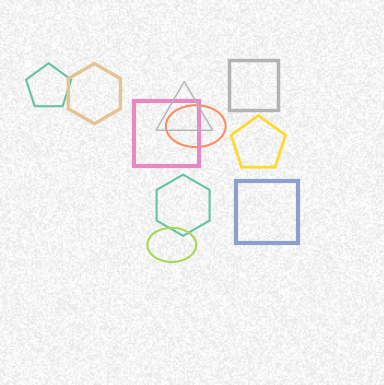[{"shape": "pentagon", "thickness": 1.5, "radius": 0.31, "center": [0.126, 0.774]}, {"shape": "hexagon", "thickness": 1.5, "radius": 0.4, "center": [0.476, 0.467]}, {"shape": "oval", "thickness": 1.5, "radius": 0.39, "center": [0.508, 0.672]}, {"shape": "square", "thickness": 3, "radius": 0.4, "center": [0.693, 0.45]}, {"shape": "square", "thickness": 3, "radius": 0.42, "center": [0.432, 0.653]}, {"shape": "oval", "thickness": 1.5, "radius": 0.32, "center": [0.446, 0.364]}, {"shape": "pentagon", "thickness": 2, "radius": 0.37, "center": [0.671, 0.626]}, {"shape": "hexagon", "thickness": 2.5, "radius": 0.39, "center": [0.245, 0.757]}, {"shape": "triangle", "thickness": 1, "radius": 0.42, "center": [0.479, 0.704]}, {"shape": "square", "thickness": 2.5, "radius": 0.32, "center": [0.658, 0.779]}]